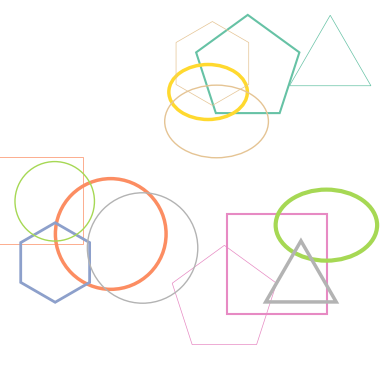[{"shape": "triangle", "thickness": 0.5, "radius": 0.61, "center": [0.858, 0.838]}, {"shape": "pentagon", "thickness": 1.5, "radius": 0.71, "center": [0.644, 0.82]}, {"shape": "circle", "thickness": 2.5, "radius": 0.72, "center": [0.288, 0.392]}, {"shape": "square", "thickness": 0.5, "radius": 0.57, "center": [0.102, 0.48]}, {"shape": "hexagon", "thickness": 2, "radius": 0.52, "center": [0.143, 0.318]}, {"shape": "square", "thickness": 1.5, "radius": 0.65, "center": [0.72, 0.315]}, {"shape": "pentagon", "thickness": 0.5, "radius": 0.71, "center": [0.583, 0.22]}, {"shape": "circle", "thickness": 1, "radius": 0.52, "center": [0.142, 0.477]}, {"shape": "oval", "thickness": 3, "radius": 0.66, "center": [0.848, 0.415]}, {"shape": "oval", "thickness": 2.5, "radius": 0.51, "center": [0.541, 0.761]}, {"shape": "oval", "thickness": 1, "radius": 0.67, "center": [0.562, 0.685]}, {"shape": "hexagon", "thickness": 0.5, "radius": 0.54, "center": [0.552, 0.835]}, {"shape": "circle", "thickness": 1, "radius": 0.72, "center": [0.37, 0.356]}, {"shape": "triangle", "thickness": 2.5, "radius": 0.53, "center": [0.782, 0.269]}]